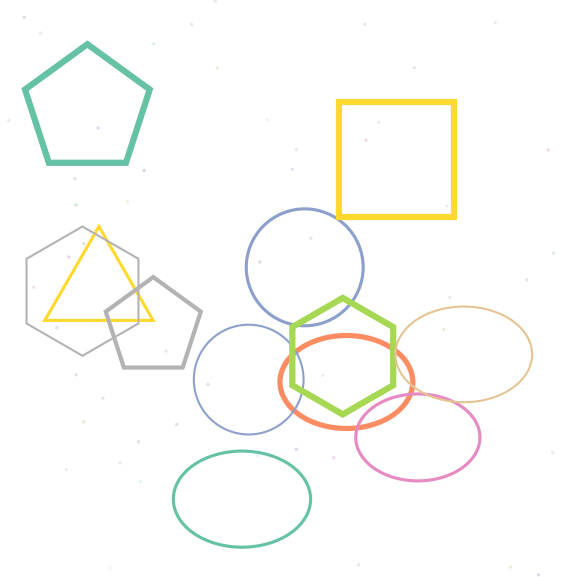[{"shape": "oval", "thickness": 1.5, "radius": 0.59, "center": [0.419, 0.135]}, {"shape": "pentagon", "thickness": 3, "radius": 0.57, "center": [0.151, 0.809]}, {"shape": "oval", "thickness": 2.5, "radius": 0.57, "center": [0.6, 0.338]}, {"shape": "circle", "thickness": 1.5, "radius": 0.51, "center": [0.528, 0.536]}, {"shape": "circle", "thickness": 1, "radius": 0.48, "center": [0.431, 0.342]}, {"shape": "oval", "thickness": 1.5, "radius": 0.54, "center": [0.724, 0.242]}, {"shape": "hexagon", "thickness": 3, "radius": 0.5, "center": [0.594, 0.382]}, {"shape": "triangle", "thickness": 1.5, "radius": 0.54, "center": [0.171, 0.499]}, {"shape": "square", "thickness": 3, "radius": 0.5, "center": [0.687, 0.723]}, {"shape": "oval", "thickness": 1, "radius": 0.59, "center": [0.803, 0.386]}, {"shape": "hexagon", "thickness": 1, "radius": 0.56, "center": [0.143, 0.495]}, {"shape": "pentagon", "thickness": 2, "radius": 0.43, "center": [0.265, 0.433]}]